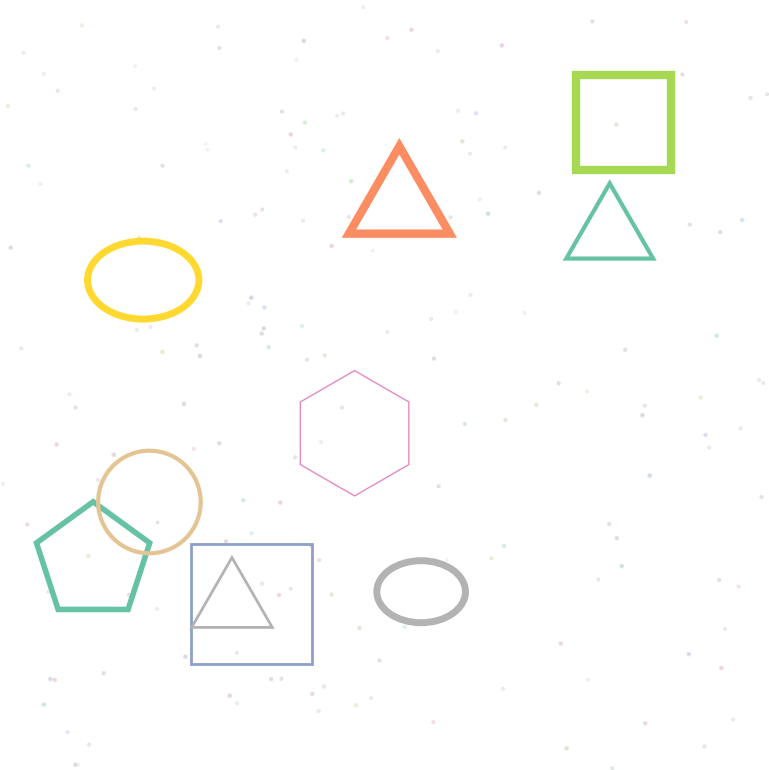[{"shape": "triangle", "thickness": 1.5, "radius": 0.33, "center": [0.792, 0.697]}, {"shape": "pentagon", "thickness": 2, "radius": 0.39, "center": [0.121, 0.271]}, {"shape": "triangle", "thickness": 3, "radius": 0.38, "center": [0.519, 0.734]}, {"shape": "square", "thickness": 1, "radius": 0.39, "center": [0.326, 0.216]}, {"shape": "hexagon", "thickness": 0.5, "radius": 0.41, "center": [0.46, 0.437]}, {"shape": "square", "thickness": 3, "radius": 0.31, "center": [0.81, 0.841]}, {"shape": "oval", "thickness": 2.5, "radius": 0.36, "center": [0.186, 0.636]}, {"shape": "circle", "thickness": 1.5, "radius": 0.33, "center": [0.194, 0.348]}, {"shape": "oval", "thickness": 2.5, "radius": 0.29, "center": [0.547, 0.232]}, {"shape": "triangle", "thickness": 1, "radius": 0.3, "center": [0.301, 0.215]}]